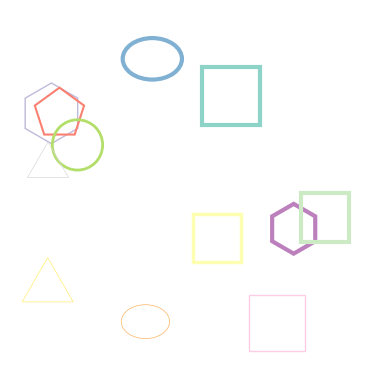[{"shape": "square", "thickness": 3, "radius": 0.38, "center": [0.6, 0.751]}, {"shape": "square", "thickness": 2.5, "radius": 0.31, "center": [0.564, 0.383]}, {"shape": "hexagon", "thickness": 1, "radius": 0.39, "center": [0.134, 0.706]}, {"shape": "pentagon", "thickness": 1.5, "radius": 0.34, "center": [0.154, 0.705]}, {"shape": "oval", "thickness": 3, "radius": 0.38, "center": [0.396, 0.847]}, {"shape": "oval", "thickness": 0.5, "radius": 0.31, "center": [0.378, 0.165]}, {"shape": "circle", "thickness": 2, "radius": 0.33, "center": [0.201, 0.624]}, {"shape": "square", "thickness": 1, "radius": 0.36, "center": [0.719, 0.161]}, {"shape": "triangle", "thickness": 0.5, "radius": 0.31, "center": [0.125, 0.569]}, {"shape": "hexagon", "thickness": 3, "radius": 0.32, "center": [0.763, 0.406]}, {"shape": "square", "thickness": 3, "radius": 0.31, "center": [0.844, 0.435]}, {"shape": "triangle", "thickness": 0.5, "radius": 0.38, "center": [0.124, 0.254]}]